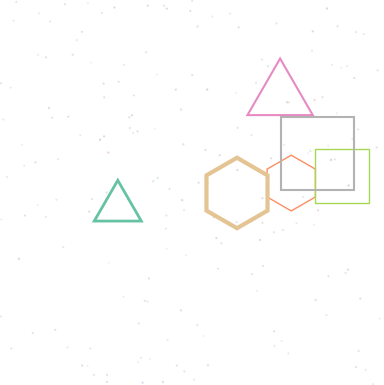[{"shape": "triangle", "thickness": 2, "radius": 0.35, "center": [0.306, 0.461]}, {"shape": "hexagon", "thickness": 1, "radius": 0.36, "center": [0.757, 0.525]}, {"shape": "triangle", "thickness": 1.5, "radius": 0.49, "center": [0.728, 0.75]}, {"shape": "square", "thickness": 1, "radius": 0.35, "center": [0.889, 0.544]}, {"shape": "hexagon", "thickness": 3, "radius": 0.46, "center": [0.616, 0.499]}, {"shape": "square", "thickness": 1.5, "radius": 0.47, "center": [0.824, 0.601]}]